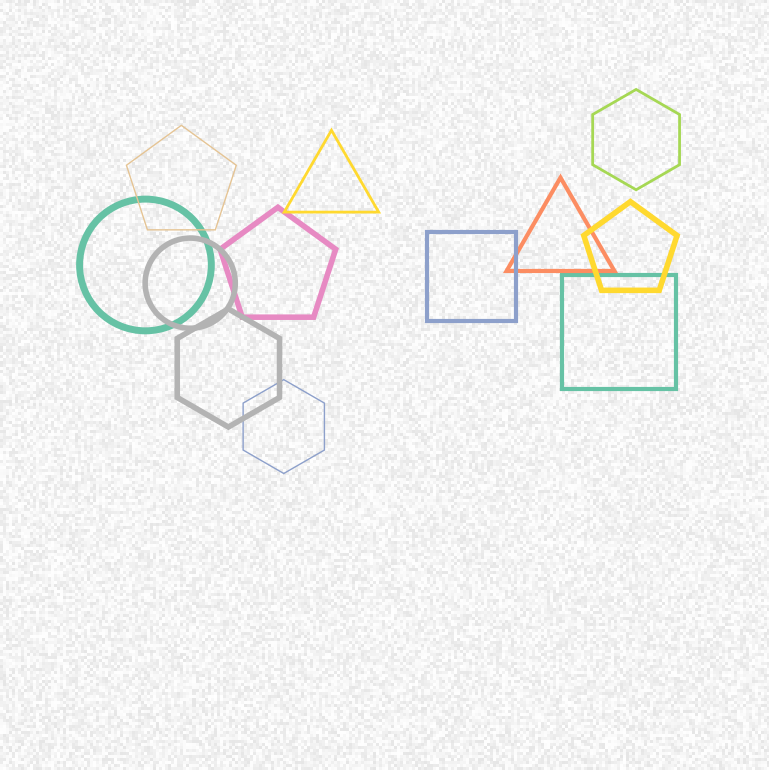[{"shape": "square", "thickness": 1.5, "radius": 0.37, "center": [0.804, 0.569]}, {"shape": "circle", "thickness": 2.5, "radius": 0.43, "center": [0.189, 0.656]}, {"shape": "triangle", "thickness": 1.5, "radius": 0.4, "center": [0.728, 0.689]}, {"shape": "hexagon", "thickness": 0.5, "radius": 0.3, "center": [0.369, 0.446]}, {"shape": "square", "thickness": 1.5, "radius": 0.29, "center": [0.612, 0.641]}, {"shape": "pentagon", "thickness": 2, "radius": 0.39, "center": [0.361, 0.652]}, {"shape": "hexagon", "thickness": 1, "radius": 0.33, "center": [0.826, 0.819]}, {"shape": "pentagon", "thickness": 2, "radius": 0.32, "center": [0.819, 0.674]}, {"shape": "triangle", "thickness": 1, "radius": 0.35, "center": [0.43, 0.76]}, {"shape": "pentagon", "thickness": 0.5, "radius": 0.38, "center": [0.236, 0.762]}, {"shape": "hexagon", "thickness": 2, "radius": 0.38, "center": [0.297, 0.522]}, {"shape": "circle", "thickness": 2, "radius": 0.29, "center": [0.247, 0.632]}]